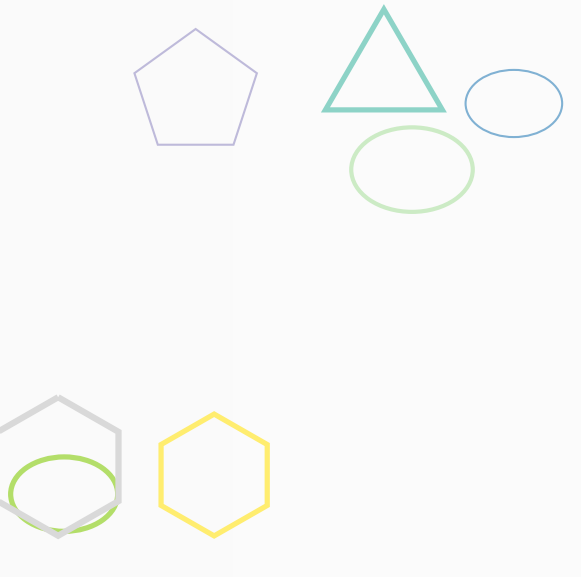[{"shape": "triangle", "thickness": 2.5, "radius": 0.58, "center": [0.66, 0.867]}, {"shape": "pentagon", "thickness": 1, "radius": 0.55, "center": [0.337, 0.838]}, {"shape": "oval", "thickness": 1, "radius": 0.42, "center": [0.884, 0.82]}, {"shape": "oval", "thickness": 2.5, "radius": 0.46, "center": [0.11, 0.144]}, {"shape": "hexagon", "thickness": 3, "radius": 0.6, "center": [0.1, 0.191]}, {"shape": "oval", "thickness": 2, "radius": 0.52, "center": [0.709, 0.705]}, {"shape": "hexagon", "thickness": 2.5, "radius": 0.53, "center": [0.368, 0.177]}]